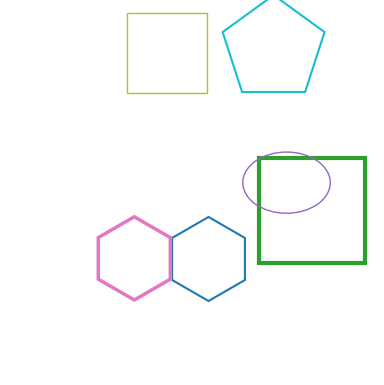[{"shape": "hexagon", "thickness": 1.5, "radius": 0.55, "center": [0.542, 0.327]}, {"shape": "square", "thickness": 3, "radius": 0.68, "center": [0.81, 0.454]}, {"shape": "oval", "thickness": 1, "radius": 0.57, "center": [0.744, 0.526]}, {"shape": "hexagon", "thickness": 2.5, "radius": 0.54, "center": [0.349, 0.329]}, {"shape": "square", "thickness": 1, "radius": 0.52, "center": [0.434, 0.863]}, {"shape": "pentagon", "thickness": 1.5, "radius": 0.7, "center": [0.711, 0.874]}]